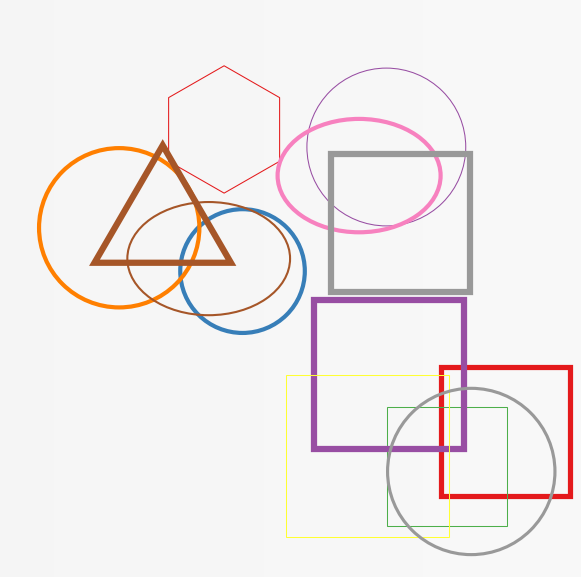[{"shape": "square", "thickness": 2.5, "radius": 0.56, "center": [0.87, 0.252]}, {"shape": "hexagon", "thickness": 0.5, "radius": 0.55, "center": [0.386, 0.775]}, {"shape": "circle", "thickness": 2, "radius": 0.54, "center": [0.417, 0.53]}, {"shape": "square", "thickness": 0.5, "radius": 0.51, "center": [0.769, 0.191]}, {"shape": "circle", "thickness": 0.5, "radius": 0.68, "center": [0.665, 0.745]}, {"shape": "square", "thickness": 3, "radius": 0.65, "center": [0.669, 0.351]}, {"shape": "circle", "thickness": 2, "radius": 0.69, "center": [0.205, 0.605]}, {"shape": "square", "thickness": 0.5, "radius": 0.7, "center": [0.632, 0.209]}, {"shape": "triangle", "thickness": 3, "radius": 0.68, "center": [0.28, 0.612]}, {"shape": "oval", "thickness": 1, "radius": 0.7, "center": [0.359, 0.551]}, {"shape": "oval", "thickness": 2, "radius": 0.7, "center": [0.618, 0.695]}, {"shape": "square", "thickness": 3, "radius": 0.6, "center": [0.688, 0.613]}, {"shape": "circle", "thickness": 1.5, "radius": 0.72, "center": [0.811, 0.183]}]